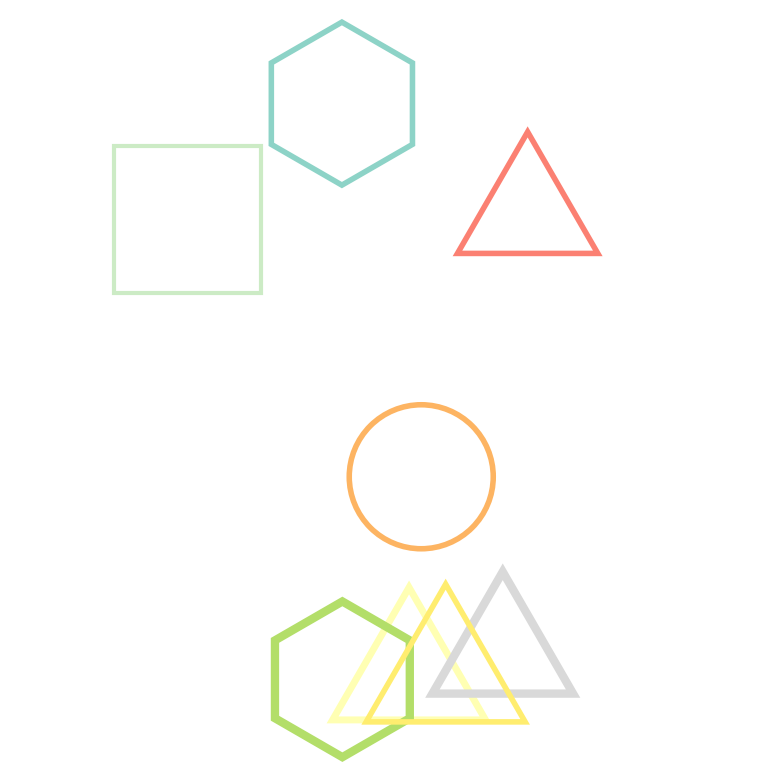[{"shape": "hexagon", "thickness": 2, "radius": 0.53, "center": [0.444, 0.865]}, {"shape": "triangle", "thickness": 2.5, "radius": 0.57, "center": [0.531, 0.122]}, {"shape": "triangle", "thickness": 2, "radius": 0.53, "center": [0.685, 0.723]}, {"shape": "circle", "thickness": 2, "radius": 0.47, "center": [0.547, 0.381]}, {"shape": "hexagon", "thickness": 3, "radius": 0.51, "center": [0.445, 0.118]}, {"shape": "triangle", "thickness": 3, "radius": 0.53, "center": [0.653, 0.152]}, {"shape": "square", "thickness": 1.5, "radius": 0.48, "center": [0.243, 0.714]}, {"shape": "triangle", "thickness": 2, "radius": 0.6, "center": [0.579, 0.122]}]